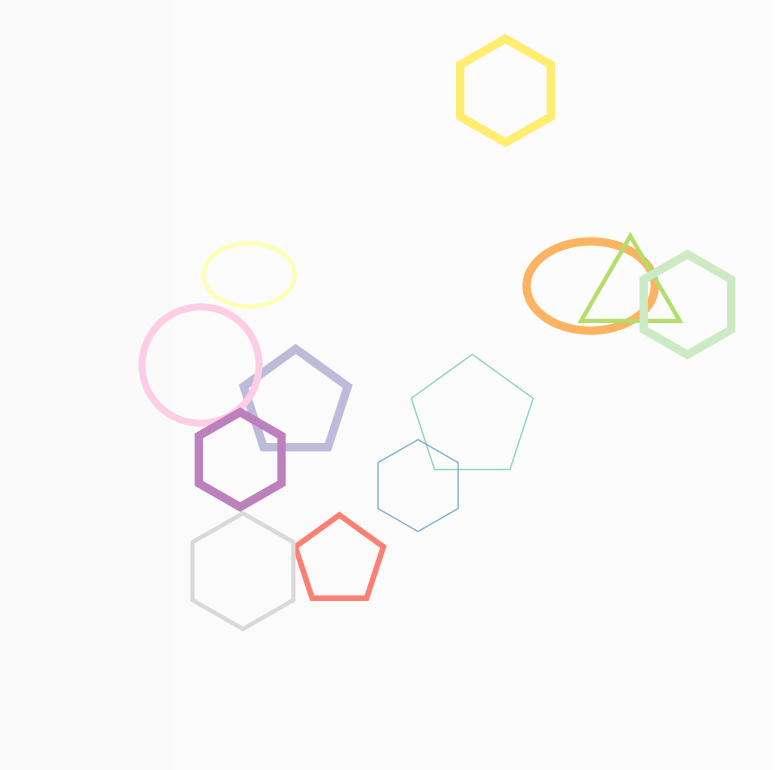[{"shape": "pentagon", "thickness": 0.5, "radius": 0.41, "center": [0.609, 0.457]}, {"shape": "oval", "thickness": 1.5, "radius": 0.29, "center": [0.321, 0.643]}, {"shape": "pentagon", "thickness": 3, "radius": 0.35, "center": [0.382, 0.476]}, {"shape": "pentagon", "thickness": 2, "radius": 0.3, "center": [0.438, 0.271]}, {"shape": "hexagon", "thickness": 0.5, "radius": 0.3, "center": [0.539, 0.369]}, {"shape": "oval", "thickness": 3, "radius": 0.41, "center": [0.762, 0.629]}, {"shape": "triangle", "thickness": 1.5, "radius": 0.37, "center": [0.813, 0.62]}, {"shape": "circle", "thickness": 2.5, "radius": 0.38, "center": [0.259, 0.526]}, {"shape": "hexagon", "thickness": 1.5, "radius": 0.38, "center": [0.313, 0.258]}, {"shape": "hexagon", "thickness": 3, "radius": 0.31, "center": [0.31, 0.403]}, {"shape": "hexagon", "thickness": 3, "radius": 0.33, "center": [0.887, 0.605]}, {"shape": "hexagon", "thickness": 3, "radius": 0.34, "center": [0.652, 0.882]}]